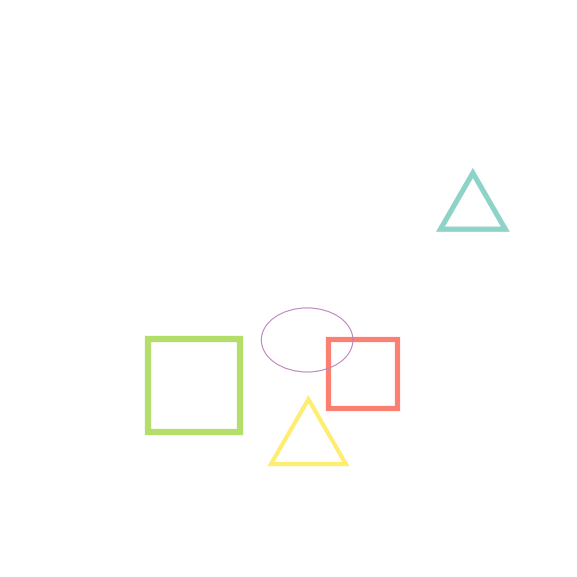[{"shape": "triangle", "thickness": 2.5, "radius": 0.32, "center": [0.819, 0.635]}, {"shape": "square", "thickness": 2.5, "radius": 0.3, "center": [0.628, 0.352]}, {"shape": "square", "thickness": 3, "radius": 0.4, "center": [0.336, 0.332]}, {"shape": "oval", "thickness": 0.5, "radius": 0.4, "center": [0.532, 0.41]}, {"shape": "triangle", "thickness": 2, "radius": 0.37, "center": [0.534, 0.233]}]